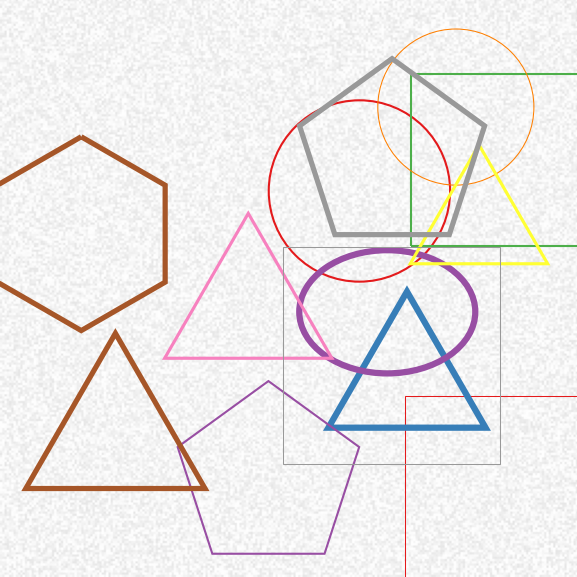[{"shape": "square", "thickness": 0.5, "radius": 0.89, "center": [0.88, 0.134]}, {"shape": "circle", "thickness": 1, "radius": 0.79, "center": [0.622, 0.668]}, {"shape": "triangle", "thickness": 3, "radius": 0.79, "center": [0.705, 0.337]}, {"shape": "square", "thickness": 1, "radius": 0.75, "center": [0.861, 0.722]}, {"shape": "oval", "thickness": 3, "radius": 0.76, "center": [0.671, 0.459]}, {"shape": "pentagon", "thickness": 1, "radius": 0.83, "center": [0.465, 0.174]}, {"shape": "circle", "thickness": 0.5, "radius": 0.68, "center": [0.789, 0.814]}, {"shape": "triangle", "thickness": 1.5, "radius": 0.69, "center": [0.829, 0.611]}, {"shape": "hexagon", "thickness": 2.5, "radius": 0.84, "center": [0.141, 0.595]}, {"shape": "triangle", "thickness": 2.5, "radius": 0.9, "center": [0.2, 0.243]}, {"shape": "triangle", "thickness": 1.5, "radius": 0.84, "center": [0.43, 0.462]}, {"shape": "pentagon", "thickness": 2.5, "radius": 0.84, "center": [0.679, 0.729]}, {"shape": "square", "thickness": 0.5, "radius": 0.94, "center": [0.679, 0.384]}]